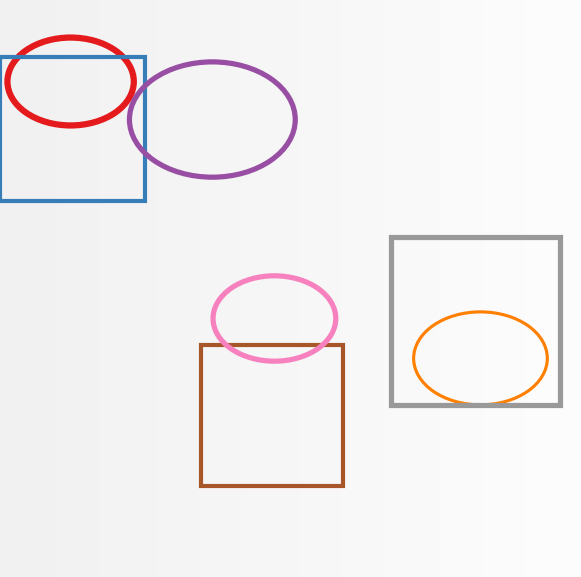[{"shape": "oval", "thickness": 3, "radius": 0.54, "center": [0.121, 0.858]}, {"shape": "square", "thickness": 2, "radius": 0.62, "center": [0.124, 0.776]}, {"shape": "oval", "thickness": 2.5, "radius": 0.71, "center": [0.365, 0.792]}, {"shape": "oval", "thickness": 1.5, "radius": 0.57, "center": [0.827, 0.379]}, {"shape": "square", "thickness": 2, "radius": 0.61, "center": [0.468, 0.28]}, {"shape": "oval", "thickness": 2.5, "radius": 0.53, "center": [0.472, 0.448]}, {"shape": "square", "thickness": 2.5, "radius": 0.73, "center": [0.818, 0.443]}]